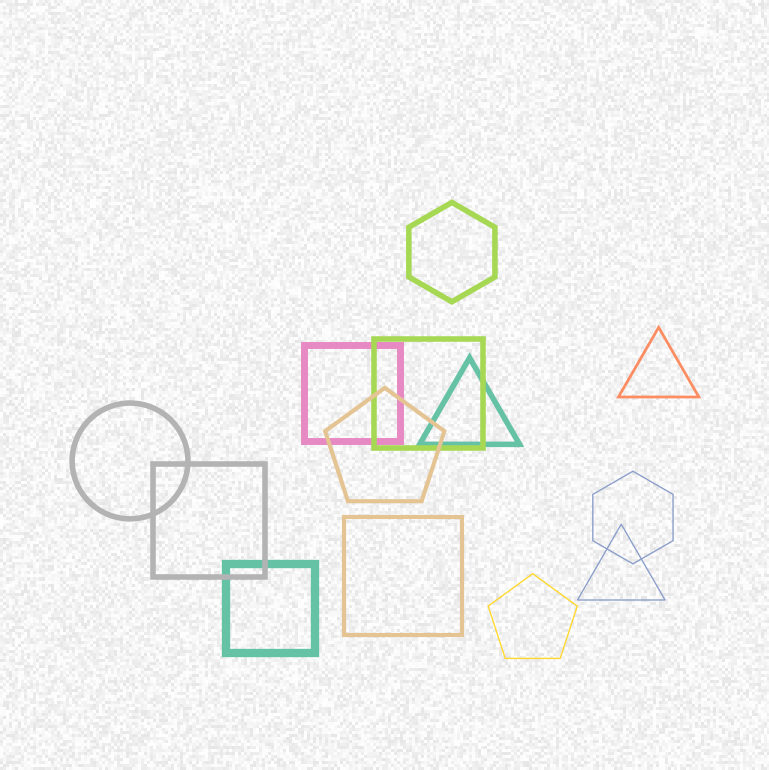[{"shape": "triangle", "thickness": 2, "radius": 0.37, "center": [0.61, 0.46]}, {"shape": "square", "thickness": 3, "radius": 0.29, "center": [0.351, 0.21]}, {"shape": "triangle", "thickness": 1, "radius": 0.3, "center": [0.855, 0.515]}, {"shape": "triangle", "thickness": 0.5, "radius": 0.33, "center": [0.807, 0.254]}, {"shape": "hexagon", "thickness": 0.5, "radius": 0.3, "center": [0.822, 0.328]}, {"shape": "square", "thickness": 2.5, "radius": 0.31, "center": [0.457, 0.49]}, {"shape": "hexagon", "thickness": 2, "radius": 0.32, "center": [0.587, 0.673]}, {"shape": "square", "thickness": 2, "radius": 0.35, "center": [0.557, 0.489]}, {"shape": "pentagon", "thickness": 0.5, "radius": 0.3, "center": [0.692, 0.194]}, {"shape": "square", "thickness": 1.5, "radius": 0.38, "center": [0.523, 0.252]}, {"shape": "pentagon", "thickness": 1.5, "radius": 0.41, "center": [0.5, 0.415]}, {"shape": "square", "thickness": 2, "radius": 0.37, "center": [0.272, 0.324]}, {"shape": "circle", "thickness": 2, "radius": 0.38, "center": [0.169, 0.401]}]